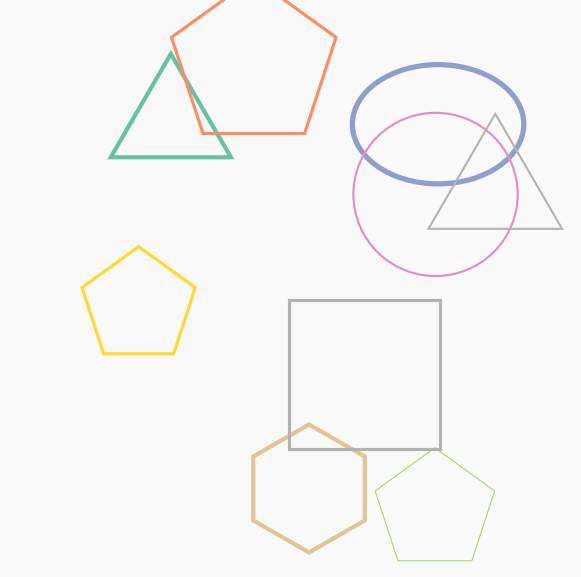[{"shape": "triangle", "thickness": 2, "radius": 0.6, "center": [0.294, 0.786]}, {"shape": "pentagon", "thickness": 1.5, "radius": 0.74, "center": [0.437, 0.888]}, {"shape": "oval", "thickness": 2.5, "radius": 0.74, "center": [0.754, 0.784]}, {"shape": "circle", "thickness": 1, "radius": 0.71, "center": [0.749, 0.662]}, {"shape": "pentagon", "thickness": 0.5, "radius": 0.54, "center": [0.748, 0.116]}, {"shape": "pentagon", "thickness": 1.5, "radius": 0.51, "center": [0.239, 0.469]}, {"shape": "hexagon", "thickness": 2, "radius": 0.55, "center": [0.532, 0.153]}, {"shape": "square", "thickness": 1.5, "radius": 0.65, "center": [0.627, 0.351]}, {"shape": "triangle", "thickness": 1, "radius": 0.66, "center": [0.852, 0.669]}]